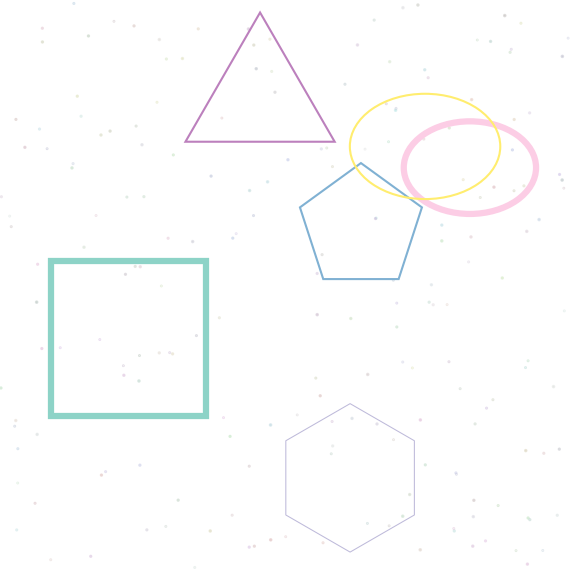[{"shape": "square", "thickness": 3, "radius": 0.67, "center": [0.222, 0.413]}, {"shape": "hexagon", "thickness": 0.5, "radius": 0.64, "center": [0.606, 0.172]}, {"shape": "pentagon", "thickness": 1, "radius": 0.56, "center": [0.625, 0.606]}, {"shape": "oval", "thickness": 3, "radius": 0.57, "center": [0.814, 0.709]}, {"shape": "triangle", "thickness": 1, "radius": 0.75, "center": [0.45, 0.828]}, {"shape": "oval", "thickness": 1, "radius": 0.65, "center": [0.736, 0.746]}]